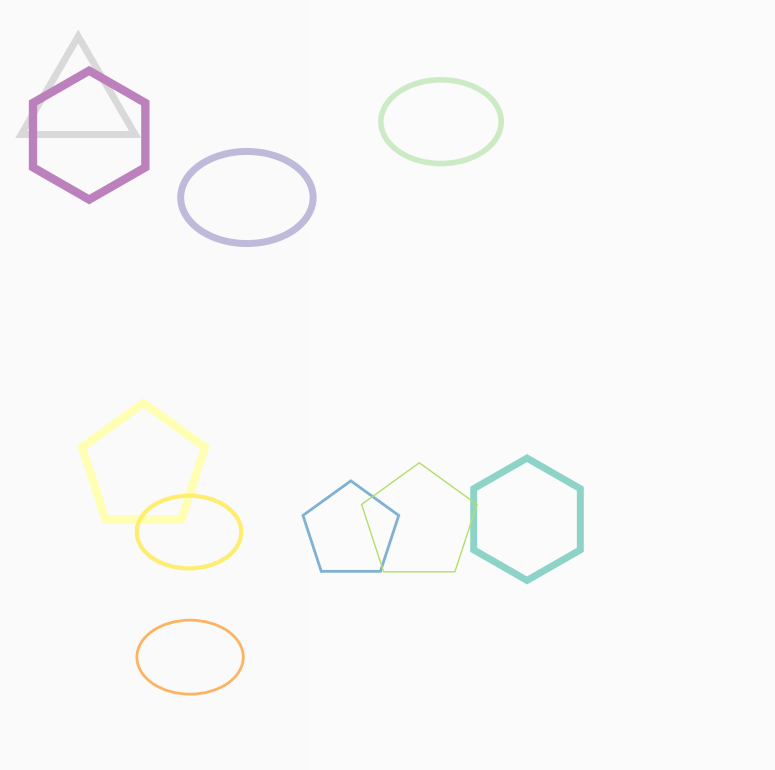[{"shape": "hexagon", "thickness": 2.5, "radius": 0.4, "center": [0.68, 0.326]}, {"shape": "pentagon", "thickness": 3, "radius": 0.42, "center": [0.185, 0.393]}, {"shape": "oval", "thickness": 2.5, "radius": 0.43, "center": [0.319, 0.744]}, {"shape": "pentagon", "thickness": 1, "radius": 0.32, "center": [0.453, 0.311]}, {"shape": "oval", "thickness": 1, "radius": 0.34, "center": [0.245, 0.147]}, {"shape": "pentagon", "thickness": 0.5, "radius": 0.39, "center": [0.541, 0.321]}, {"shape": "triangle", "thickness": 2.5, "radius": 0.42, "center": [0.101, 0.868]}, {"shape": "hexagon", "thickness": 3, "radius": 0.42, "center": [0.115, 0.825]}, {"shape": "oval", "thickness": 2, "radius": 0.39, "center": [0.569, 0.842]}, {"shape": "oval", "thickness": 1.5, "radius": 0.34, "center": [0.244, 0.309]}]